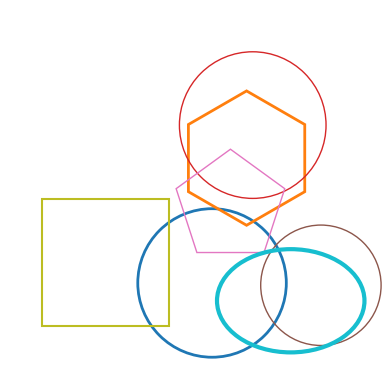[{"shape": "circle", "thickness": 2, "radius": 0.96, "center": [0.551, 0.265]}, {"shape": "hexagon", "thickness": 2, "radius": 0.87, "center": [0.64, 0.589]}, {"shape": "circle", "thickness": 1, "radius": 0.95, "center": [0.656, 0.675]}, {"shape": "circle", "thickness": 1, "radius": 0.78, "center": [0.834, 0.259]}, {"shape": "pentagon", "thickness": 1, "radius": 0.74, "center": [0.599, 0.464]}, {"shape": "square", "thickness": 1.5, "radius": 0.83, "center": [0.275, 0.319]}, {"shape": "oval", "thickness": 3, "radius": 0.96, "center": [0.755, 0.219]}]